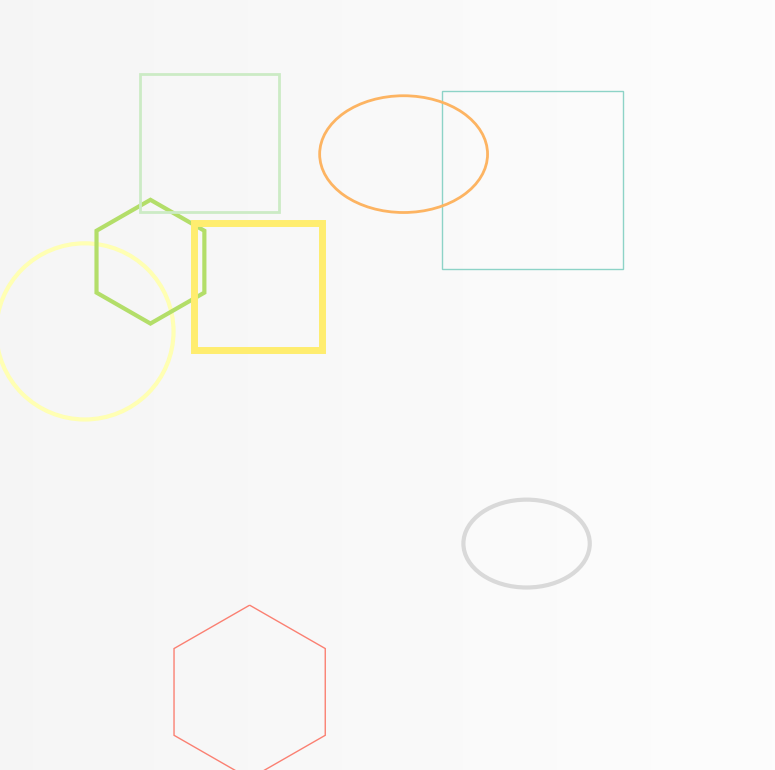[{"shape": "square", "thickness": 0.5, "radius": 0.58, "center": [0.687, 0.766]}, {"shape": "circle", "thickness": 1.5, "radius": 0.57, "center": [0.11, 0.57]}, {"shape": "hexagon", "thickness": 0.5, "radius": 0.56, "center": [0.322, 0.101]}, {"shape": "oval", "thickness": 1, "radius": 0.54, "center": [0.521, 0.8]}, {"shape": "hexagon", "thickness": 1.5, "radius": 0.4, "center": [0.194, 0.66]}, {"shape": "oval", "thickness": 1.5, "radius": 0.41, "center": [0.679, 0.294]}, {"shape": "square", "thickness": 1, "radius": 0.45, "center": [0.27, 0.814]}, {"shape": "square", "thickness": 2.5, "radius": 0.41, "center": [0.333, 0.628]}]